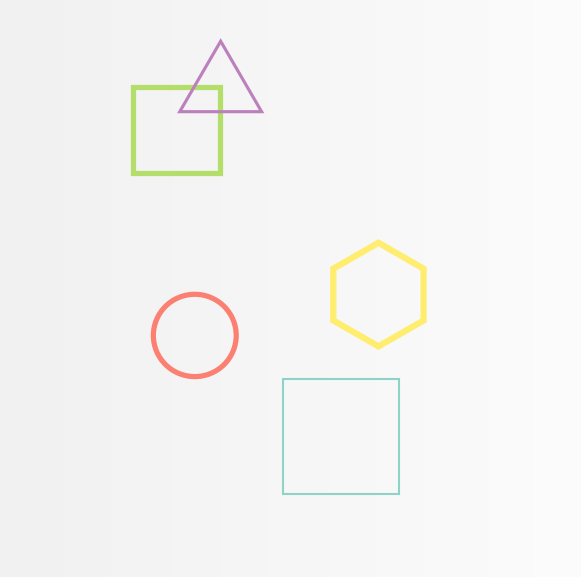[{"shape": "square", "thickness": 1, "radius": 0.5, "center": [0.587, 0.244]}, {"shape": "circle", "thickness": 2.5, "radius": 0.36, "center": [0.335, 0.418]}, {"shape": "square", "thickness": 2.5, "radius": 0.37, "center": [0.304, 0.774]}, {"shape": "triangle", "thickness": 1.5, "radius": 0.41, "center": [0.38, 0.846]}, {"shape": "hexagon", "thickness": 3, "radius": 0.45, "center": [0.651, 0.489]}]